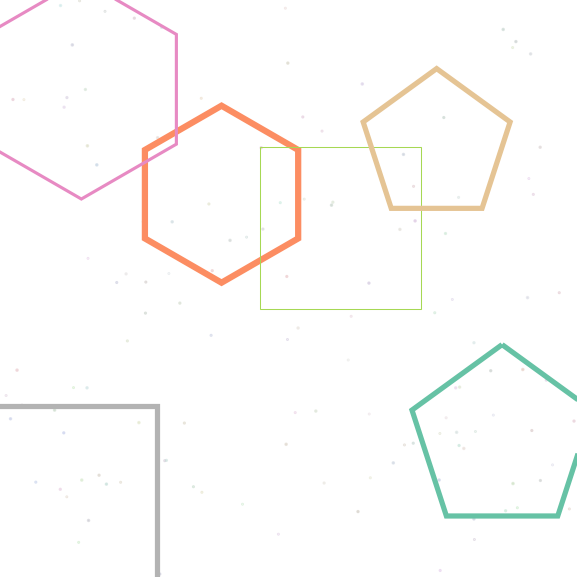[{"shape": "pentagon", "thickness": 2.5, "radius": 0.82, "center": [0.869, 0.238]}, {"shape": "hexagon", "thickness": 3, "radius": 0.77, "center": [0.384, 0.663]}, {"shape": "hexagon", "thickness": 1.5, "radius": 0.95, "center": [0.141, 0.845]}, {"shape": "square", "thickness": 0.5, "radius": 0.7, "center": [0.589, 0.604]}, {"shape": "pentagon", "thickness": 2.5, "radius": 0.67, "center": [0.756, 0.747]}, {"shape": "square", "thickness": 2.5, "radius": 0.81, "center": [0.108, 0.134]}]